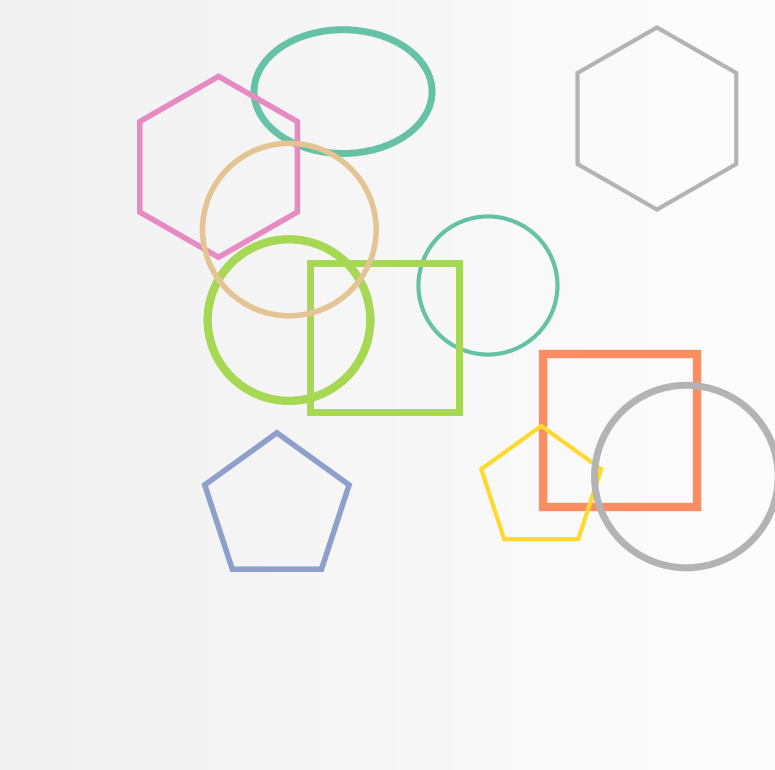[{"shape": "oval", "thickness": 2.5, "radius": 0.57, "center": [0.443, 0.881]}, {"shape": "circle", "thickness": 1.5, "radius": 0.45, "center": [0.63, 0.629]}, {"shape": "square", "thickness": 3, "radius": 0.5, "center": [0.799, 0.441]}, {"shape": "pentagon", "thickness": 2, "radius": 0.49, "center": [0.357, 0.34]}, {"shape": "hexagon", "thickness": 2, "radius": 0.59, "center": [0.282, 0.783]}, {"shape": "square", "thickness": 2.5, "radius": 0.48, "center": [0.496, 0.562]}, {"shape": "circle", "thickness": 3, "radius": 0.52, "center": [0.373, 0.584]}, {"shape": "pentagon", "thickness": 1.5, "radius": 0.41, "center": [0.698, 0.366]}, {"shape": "circle", "thickness": 2, "radius": 0.56, "center": [0.373, 0.702]}, {"shape": "hexagon", "thickness": 1.5, "radius": 0.59, "center": [0.848, 0.846]}, {"shape": "circle", "thickness": 2.5, "radius": 0.59, "center": [0.886, 0.381]}]